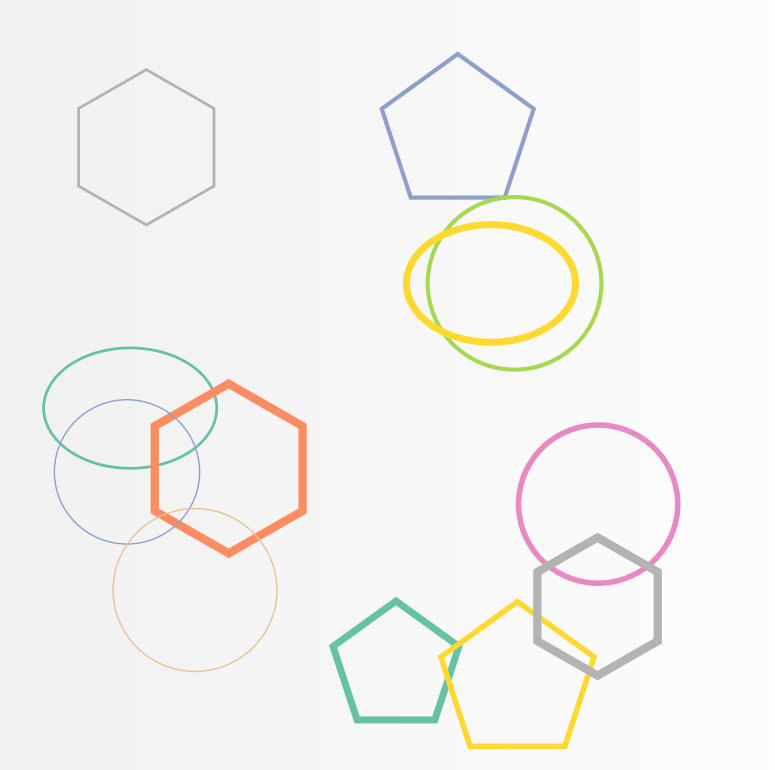[{"shape": "oval", "thickness": 1, "radius": 0.56, "center": [0.168, 0.47]}, {"shape": "pentagon", "thickness": 2.5, "radius": 0.43, "center": [0.511, 0.134]}, {"shape": "hexagon", "thickness": 3, "radius": 0.55, "center": [0.295, 0.392]}, {"shape": "pentagon", "thickness": 1.5, "radius": 0.52, "center": [0.591, 0.827]}, {"shape": "circle", "thickness": 0.5, "radius": 0.47, "center": [0.164, 0.387]}, {"shape": "circle", "thickness": 2, "radius": 0.51, "center": [0.772, 0.345]}, {"shape": "circle", "thickness": 1.5, "radius": 0.56, "center": [0.664, 0.632]}, {"shape": "oval", "thickness": 2.5, "radius": 0.55, "center": [0.634, 0.632]}, {"shape": "pentagon", "thickness": 2, "radius": 0.52, "center": [0.668, 0.115]}, {"shape": "circle", "thickness": 0.5, "radius": 0.53, "center": [0.252, 0.234]}, {"shape": "hexagon", "thickness": 1, "radius": 0.5, "center": [0.189, 0.809]}, {"shape": "hexagon", "thickness": 3, "radius": 0.45, "center": [0.771, 0.212]}]